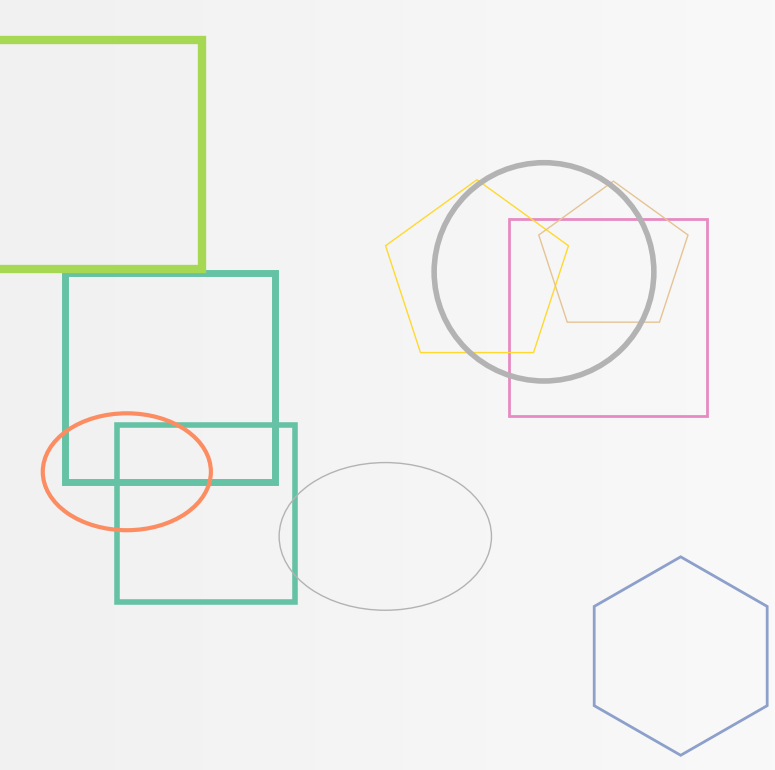[{"shape": "square", "thickness": 2, "radius": 0.57, "center": [0.266, 0.334]}, {"shape": "square", "thickness": 2.5, "radius": 0.68, "center": [0.22, 0.51]}, {"shape": "oval", "thickness": 1.5, "radius": 0.54, "center": [0.164, 0.387]}, {"shape": "hexagon", "thickness": 1, "radius": 0.64, "center": [0.878, 0.148]}, {"shape": "square", "thickness": 1, "radius": 0.64, "center": [0.784, 0.588]}, {"shape": "square", "thickness": 3, "radius": 0.74, "center": [0.111, 0.8]}, {"shape": "pentagon", "thickness": 0.5, "radius": 0.62, "center": [0.615, 0.643]}, {"shape": "pentagon", "thickness": 0.5, "radius": 0.51, "center": [0.791, 0.663]}, {"shape": "oval", "thickness": 0.5, "radius": 0.68, "center": [0.497, 0.303]}, {"shape": "circle", "thickness": 2, "radius": 0.71, "center": [0.702, 0.647]}]